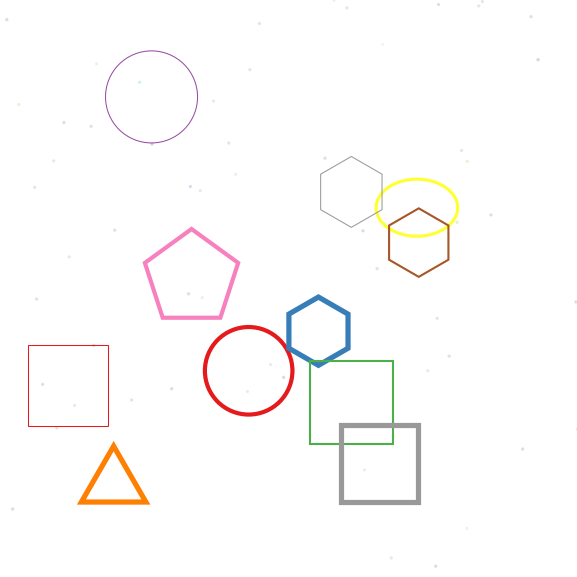[{"shape": "circle", "thickness": 2, "radius": 0.38, "center": [0.431, 0.357]}, {"shape": "square", "thickness": 0.5, "radius": 0.35, "center": [0.118, 0.331]}, {"shape": "hexagon", "thickness": 2.5, "radius": 0.3, "center": [0.551, 0.426]}, {"shape": "square", "thickness": 1, "radius": 0.36, "center": [0.608, 0.303]}, {"shape": "circle", "thickness": 0.5, "radius": 0.4, "center": [0.262, 0.831]}, {"shape": "triangle", "thickness": 2.5, "radius": 0.32, "center": [0.197, 0.162]}, {"shape": "oval", "thickness": 1.5, "radius": 0.35, "center": [0.722, 0.639]}, {"shape": "hexagon", "thickness": 1, "radius": 0.3, "center": [0.725, 0.579]}, {"shape": "pentagon", "thickness": 2, "radius": 0.42, "center": [0.332, 0.518]}, {"shape": "hexagon", "thickness": 0.5, "radius": 0.31, "center": [0.608, 0.667]}, {"shape": "square", "thickness": 2.5, "radius": 0.33, "center": [0.657, 0.197]}]